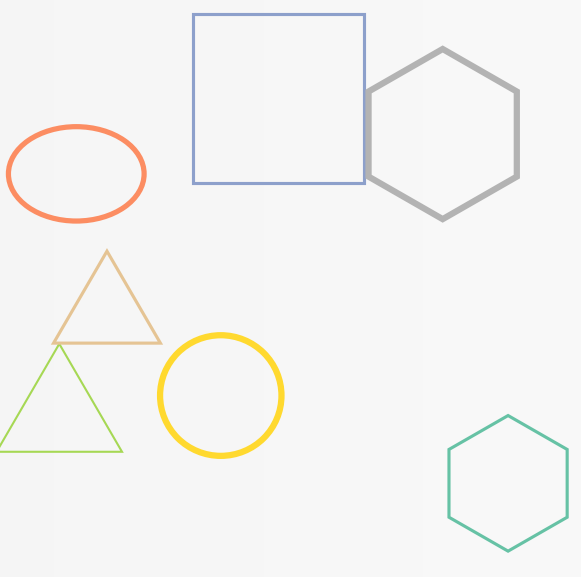[{"shape": "hexagon", "thickness": 1.5, "radius": 0.59, "center": [0.874, 0.162]}, {"shape": "oval", "thickness": 2.5, "radius": 0.58, "center": [0.131, 0.698]}, {"shape": "square", "thickness": 1.5, "radius": 0.73, "center": [0.479, 0.829]}, {"shape": "triangle", "thickness": 1, "radius": 0.62, "center": [0.102, 0.279]}, {"shape": "circle", "thickness": 3, "radius": 0.52, "center": [0.38, 0.314]}, {"shape": "triangle", "thickness": 1.5, "radius": 0.53, "center": [0.184, 0.458]}, {"shape": "hexagon", "thickness": 3, "radius": 0.74, "center": [0.762, 0.767]}]